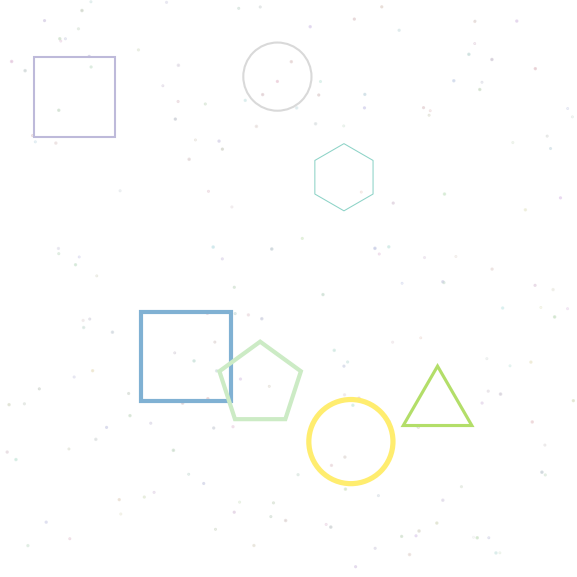[{"shape": "hexagon", "thickness": 0.5, "radius": 0.29, "center": [0.596, 0.692]}, {"shape": "square", "thickness": 1, "radius": 0.35, "center": [0.129, 0.831]}, {"shape": "square", "thickness": 2, "radius": 0.39, "center": [0.322, 0.381]}, {"shape": "triangle", "thickness": 1.5, "radius": 0.34, "center": [0.758, 0.297]}, {"shape": "circle", "thickness": 1, "radius": 0.3, "center": [0.48, 0.866]}, {"shape": "pentagon", "thickness": 2, "radius": 0.37, "center": [0.45, 0.333]}, {"shape": "circle", "thickness": 2.5, "radius": 0.36, "center": [0.608, 0.234]}]